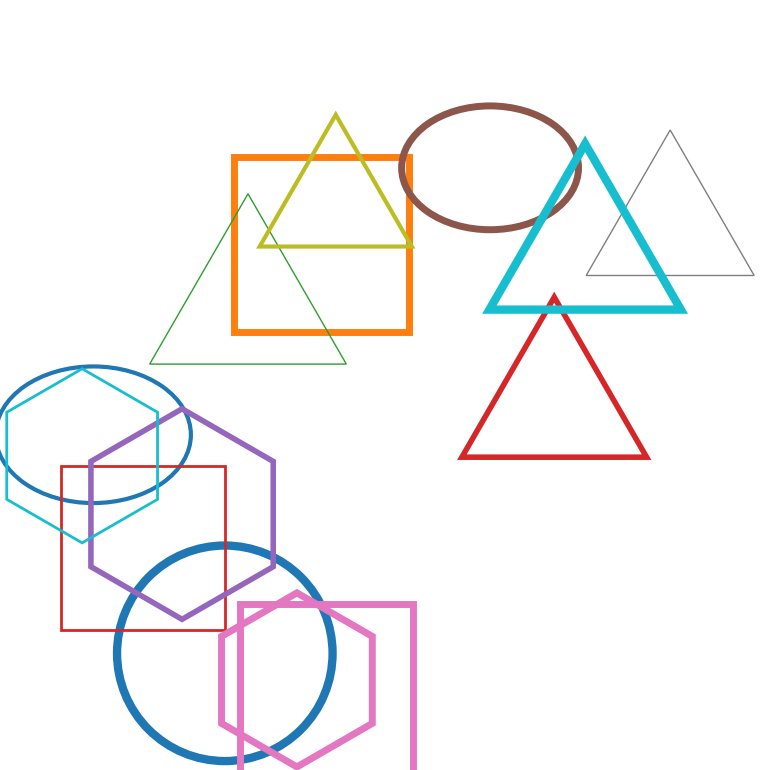[{"shape": "oval", "thickness": 1.5, "radius": 0.63, "center": [0.121, 0.435]}, {"shape": "circle", "thickness": 3, "radius": 0.7, "center": [0.292, 0.152]}, {"shape": "square", "thickness": 2.5, "radius": 0.57, "center": [0.418, 0.682]}, {"shape": "triangle", "thickness": 0.5, "radius": 0.74, "center": [0.322, 0.601]}, {"shape": "triangle", "thickness": 2, "radius": 0.69, "center": [0.72, 0.476]}, {"shape": "square", "thickness": 1, "radius": 0.53, "center": [0.186, 0.289]}, {"shape": "hexagon", "thickness": 2, "radius": 0.68, "center": [0.236, 0.332]}, {"shape": "oval", "thickness": 2.5, "radius": 0.57, "center": [0.636, 0.782]}, {"shape": "square", "thickness": 2.5, "radius": 0.56, "center": [0.424, 0.103]}, {"shape": "hexagon", "thickness": 2.5, "radius": 0.57, "center": [0.386, 0.117]}, {"shape": "triangle", "thickness": 0.5, "radius": 0.63, "center": [0.87, 0.705]}, {"shape": "triangle", "thickness": 1.5, "radius": 0.57, "center": [0.436, 0.737]}, {"shape": "triangle", "thickness": 3, "radius": 0.72, "center": [0.76, 0.67]}, {"shape": "hexagon", "thickness": 1, "radius": 0.57, "center": [0.107, 0.408]}]